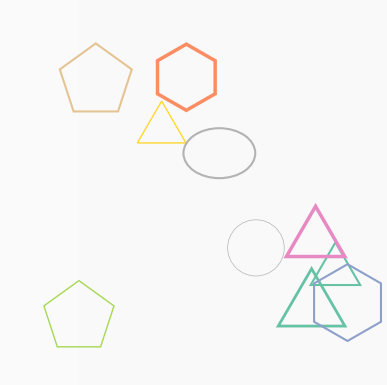[{"shape": "triangle", "thickness": 1.5, "radius": 0.37, "center": [0.866, 0.297]}, {"shape": "triangle", "thickness": 2, "radius": 0.5, "center": [0.804, 0.203]}, {"shape": "hexagon", "thickness": 2.5, "radius": 0.43, "center": [0.481, 0.799]}, {"shape": "hexagon", "thickness": 1.5, "radius": 0.5, "center": [0.897, 0.214]}, {"shape": "triangle", "thickness": 2.5, "radius": 0.43, "center": [0.814, 0.377]}, {"shape": "pentagon", "thickness": 1, "radius": 0.48, "center": [0.204, 0.176]}, {"shape": "triangle", "thickness": 1, "radius": 0.36, "center": [0.417, 0.665]}, {"shape": "pentagon", "thickness": 1.5, "radius": 0.49, "center": [0.247, 0.79]}, {"shape": "circle", "thickness": 0.5, "radius": 0.36, "center": [0.66, 0.356]}, {"shape": "oval", "thickness": 1.5, "radius": 0.46, "center": [0.566, 0.602]}]